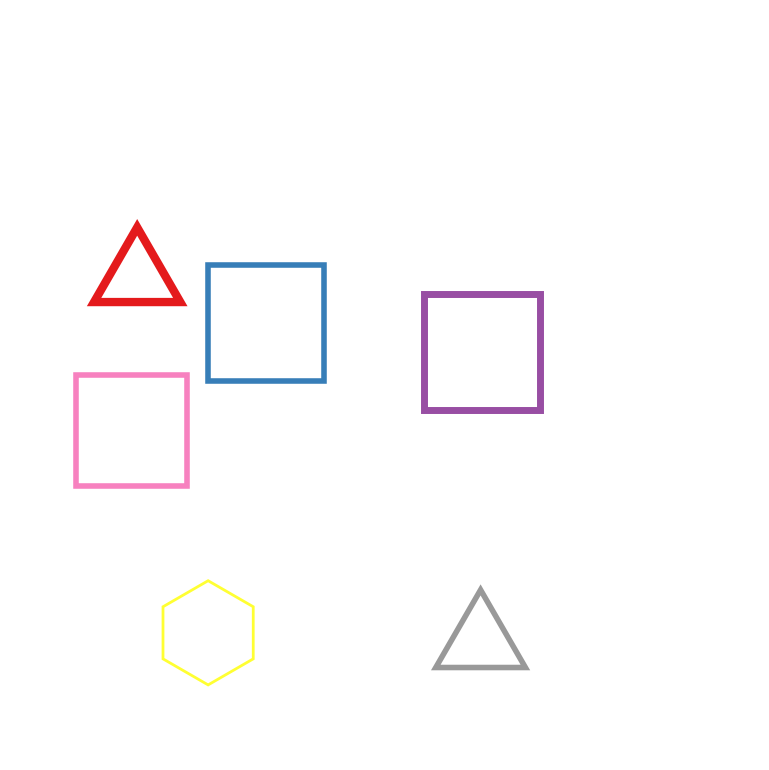[{"shape": "triangle", "thickness": 3, "radius": 0.32, "center": [0.178, 0.64]}, {"shape": "square", "thickness": 2, "radius": 0.38, "center": [0.346, 0.581]}, {"shape": "square", "thickness": 2.5, "radius": 0.38, "center": [0.626, 0.543]}, {"shape": "hexagon", "thickness": 1, "radius": 0.34, "center": [0.27, 0.178]}, {"shape": "square", "thickness": 2, "radius": 0.36, "center": [0.171, 0.441]}, {"shape": "triangle", "thickness": 2, "radius": 0.34, "center": [0.624, 0.167]}]